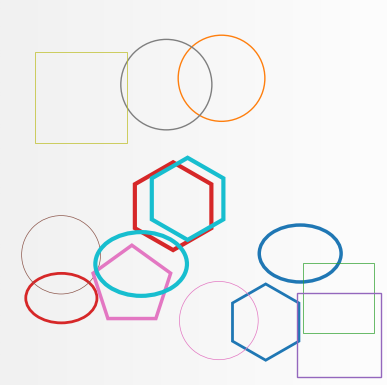[{"shape": "hexagon", "thickness": 2, "radius": 0.49, "center": [0.686, 0.163]}, {"shape": "oval", "thickness": 2.5, "radius": 0.53, "center": [0.775, 0.342]}, {"shape": "circle", "thickness": 1, "radius": 0.56, "center": [0.572, 0.797]}, {"shape": "square", "thickness": 0.5, "radius": 0.46, "center": [0.874, 0.225]}, {"shape": "hexagon", "thickness": 3, "radius": 0.57, "center": [0.447, 0.464]}, {"shape": "oval", "thickness": 2, "radius": 0.46, "center": [0.158, 0.226]}, {"shape": "square", "thickness": 1, "radius": 0.54, "center": [0.875, 0.13]}, {"shape": "circle", "thickness": 0.5, "radius": 0.51, "center": [0.158, 0.338]}, {"shape": "pentagon", "thickness": 2.5, "radius": 0.53, "center": [0.34, 0.258]}, {"shape": "circle", "thickness": 0.5, "radius": 0.51, "center": [0.565, 0.167]}, {"shape": "circle", "thickness": 1, "radius": 0.59, "center": [0.429, 0.78]}, {"shape": "square", "thickness": 0.5, "radius": 0.59, "center": [0.208, 0.746]}, {"shape": "oval", "thickness": 3, "radius": 0.59, "center": [0.364, 0.314]}, {"shape": "hexagon", "thickness": 3, "radius": 0.53, "center": [0.484, 0.484]}]